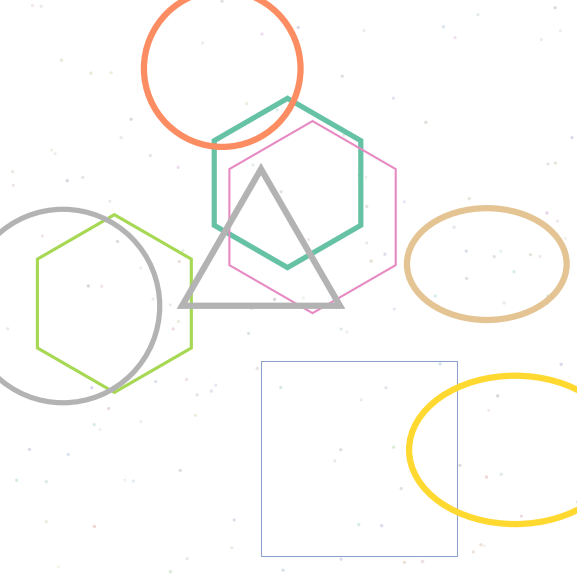[{"shape": "hexagon", "thickness": 2.5, "radius": 0.73, "center": [0.498, 0.682]}, {"shape": "circle", "thickness": 3, "radius": 0.68, "center": [0.385, 0.88]}, {"shape": "square", "thickness": 0.5, "radius": 0.85, "center": [0.622, 0.206]}, {"shape": "hexagon", "thickness": 1, "radius": 0.83, "center": [0.541, 0.623]}, {"shape": "hexagon", "thickness": 1.5, "radius": 0.77, "center": [0.198, 0.474]}, {"shape": "oval", "thickness": 3, "radius": 0.92, "center": [0.892, 0.22]}, {"shape": "oval", "thickness": 3, "radius": 0.69, "center": [0.843, 0.542]}, {"shape": "triangle", "thickness": 3, "radius": 0.79, "center": [0.452, 0.549]}, {"shape": "circle", "thickness": 2.5, "radius": 0.84, "center": [0.109, 0.469]}]